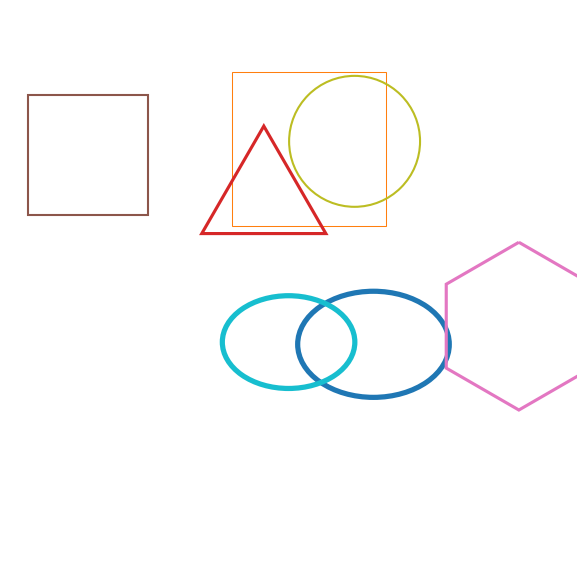[{"shape": "oval", "thickness": 2.5, "radius": 0.66, "center": [0.647, 0.403]}, {"shape": "square", "thickness": 0.5, "radius": 0.67, "center": [0.535, 0.741]}, {"shape": "triangle", "thickness": 1.5, "radius": 0.62, "center": [0.457, 0.657]}, {"shape": "square", "thickness": 1, "radius": 0.52, "center": [0.153, 0.731]}, {"shape": "hexagon", "thickness": 1.5, "radius": 0.73, "center": [0.898, 0.434]}, {"shape": "circle", "thickness": 1, "radius": 0.57, "center": [0.614, 0.754]}, {"shape": "oval", "thickness": 2.5, "radius": 0.57, "center": [0.5, 0.407]}]